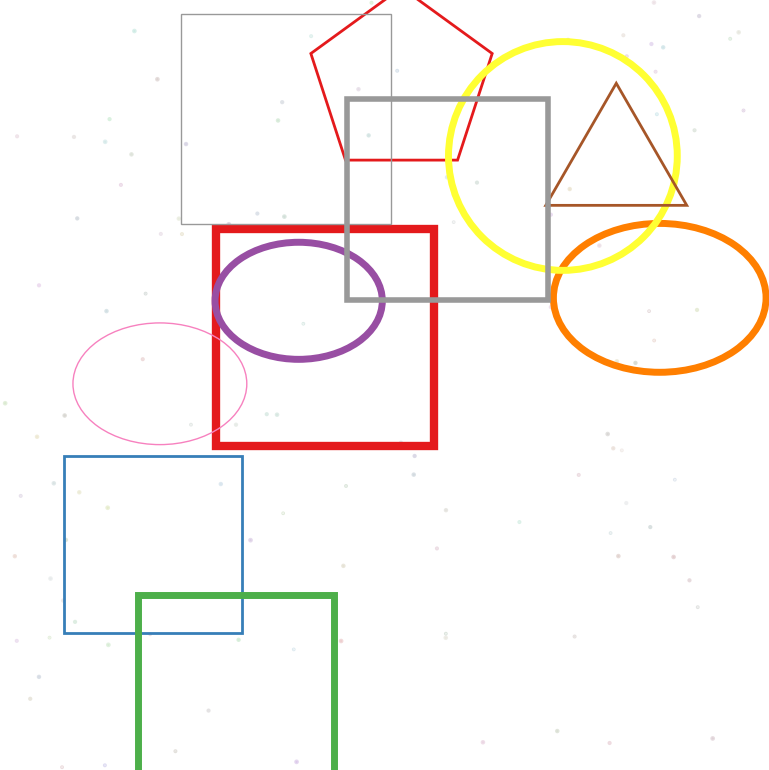[{"shape": "pentagon", "thickness": 1, "radius": 0.62, "center": [0.521, 0.892]}, {"shape": "square", "thickness": 3, "radius": 0.71, "center": [0.422, 0.561]}, {"shape": "square", "thickness": 1, "radius": 0.58, "center": [0.198, 0.293]}, {"shape": "square", "thickness": 2.5, "radius": 0.64, "center": [0.307, 0.1]}, {"shape": "oval", "thickness": 2.5, "radius": 0.54, "center": [0.388, 0.609]}, {"shape": "oval", "thickness": 2.5, "radius": 0.69, "center": [0.857, 0.613]}, {"shape": "circle", "thickness": 2.5, "radius": 0.74, "center": [0.731, 0.797]}, {"shape": "triangle", "thickness": 1, "radius": 0.53, "center": [0.8, 0.786]}, {"shape": "oval", "thickness": 0.5, "radius": 0.56, "center": [0.208, 0.502]}, {"shape": "square", "thickness": 2, "radius": 0.65, "center": [0.581, 0.741]}, {"shape": "square", "thickness": 0.5, "radius": 0.68, "center": [0.372, 0.846]}]